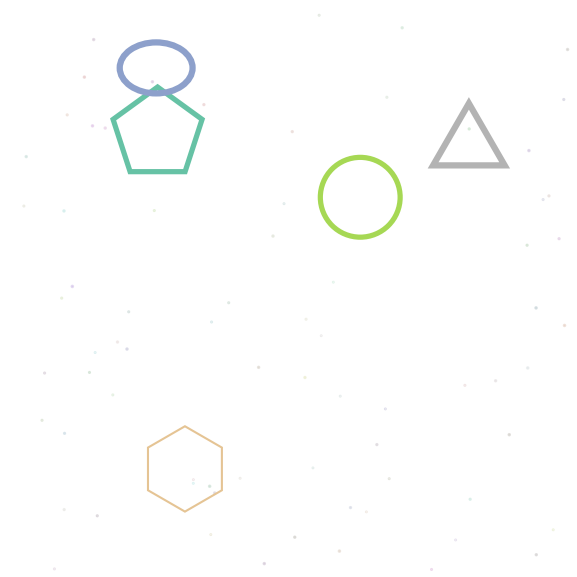[{"shape": "pentagon", "thickness": 2.5, "radius": 0.41, "center": [0.273, 0.767]}, {"shape": "oval", "thickness": 3, "radius": 0.32, "center": [0.27, 0.882]}, {"shape": "circle", "thickness": 2.5, "radius": 0.35, "center": [0.624, 0.658]}, {"shape": "hexagon", "thickness": 1, "radius": 0.37, "center": [0.32, 0.187]}, {"shape": "triangle", "thickness": 3, "radius": 0.36, "center": [0.812, 0.749]}]